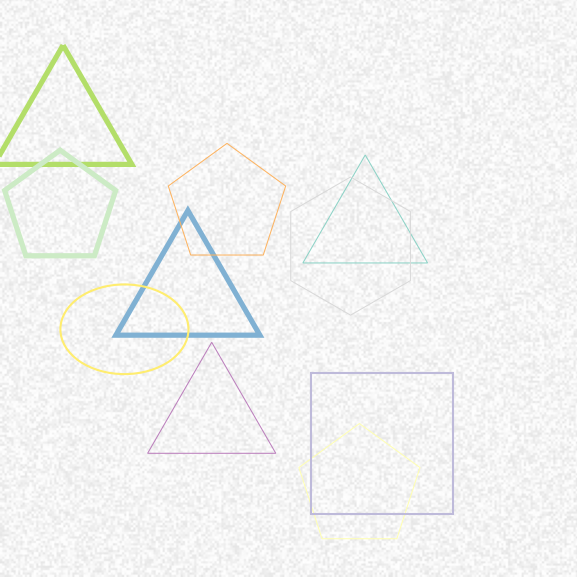[{"shape": "triangle", "thickness": 0.5, "radius": 0.62, "center": [0.632, 0.606]}, {"shape": "pentagon", "thickness": 0.5, "radius": 0.55, "center": [0.622, 0.155]}, {"shape": "square", "thickness": 1, "radius": 0.61, "center": [0.661, 0.231]}, {"shape": "triangle", "thickness": 2.5, "radius": 0.72, "center": [0.325, 0.491]}, {"shape": "pentagon", "thickness": 0.5, "radius": 0.53, "center": [0.393, 0.644]}, {"shape": "triangle", "thickness": 2.5, "radius": 0.69, "center": [0.109, 0.783]}, {"shape": "hexagon", "thickness": 0.5, "radius": 0.6, "center": [0.607, 0.573]}, {"shape": "triangle", "thickness": 0.5, "radius": 0.64, "center": [0.367, 0.278]}, {"shape": "pentagon", "thickness": 2.5, "radius": 0.51, "center": [0.104, 0.638]}, {"shape": "oval", "thickness": 1, "radius": 0.55, "center": [0.215, 0.429]}]